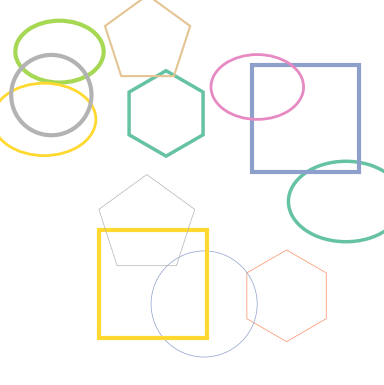[{"shape": "hexagon", "thickness": 2.5, "radius": 0.55, "center": [0.431, 0.705]}, {"shape": "oval", "thickness": 2.5, "radius": 0.75, "center": [0.898, 0.477]}, {"shape": "hexagon", "thickness": 0.5, "radius": 0.6, "center": [0.744, 0.232]}, {"shape": "square", "thickness": 3, "radius": 0.69, "center": [0.793, 0.693]}, {"shape": "circle", "thickness": 0.5, "radius": 0.69, "center": [0.53, 0.21]}, {"shape": "oval", "thickness": 2, "radius": 0.6, "center": [0.668, 0.774]}, {"shape": "oval", "thickness": 3, "radius": 0.57, "center": [0.155, 0.866]}, {"shape": "oval", "thickness": 2, "radius": 0.67, "center": [0.115, 0.69]}, {"shape": "square", "thickness": 3, "radius": 0.7, "center": [0.397, 0.263]}, {"shape": "pentagon", "thickness": 1.5, "radius": 0.58, "center": [0.383, 0.896]}, {"shape": "circle", "thickness": 3, "radius": 0.52, "center": [0.133, 0.753]}, {"shape": "pentagon", "thickness": 0.5, "radius": 0.65, "center": [0.381, 0.416]}]